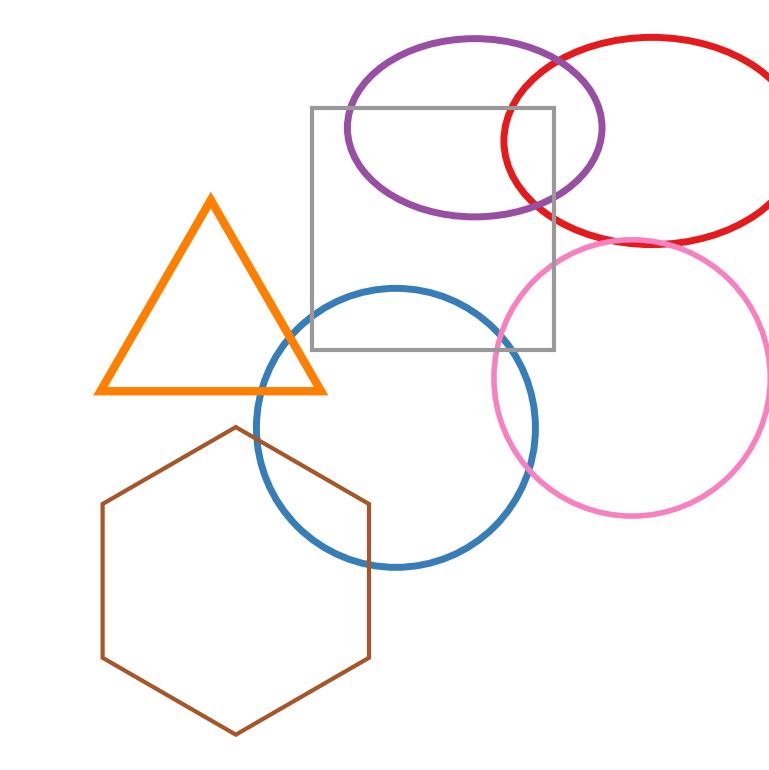[{"shape": "oval", "thickness": 2.5, "radius": 0.96, "center": [0.847, 0.817]}, {"shape": "circle", "thickness": 2.5, "radius": 0.91, "center": [0.514, 0.444]}, {"shape": "oval", "thickness": 2.5, "radius": 0.83, "center": [0.617, 0.834]}, {"shape": "triangle", "thickness": 3, "radius": 0.83, "center": [0.274, 0.575]}, {"shape": "hexagon", "thickness": 1.5, "radius": 1.0, "center": [0.306, 0.246]}, {"shape": "circle", "thickness": 2, "radius": 0.9, "center": [0.821, 0.509]}, {"shape": "square", "thickness": 1.5, "radius": 0.79, "center": [0.562, 0.702]}]